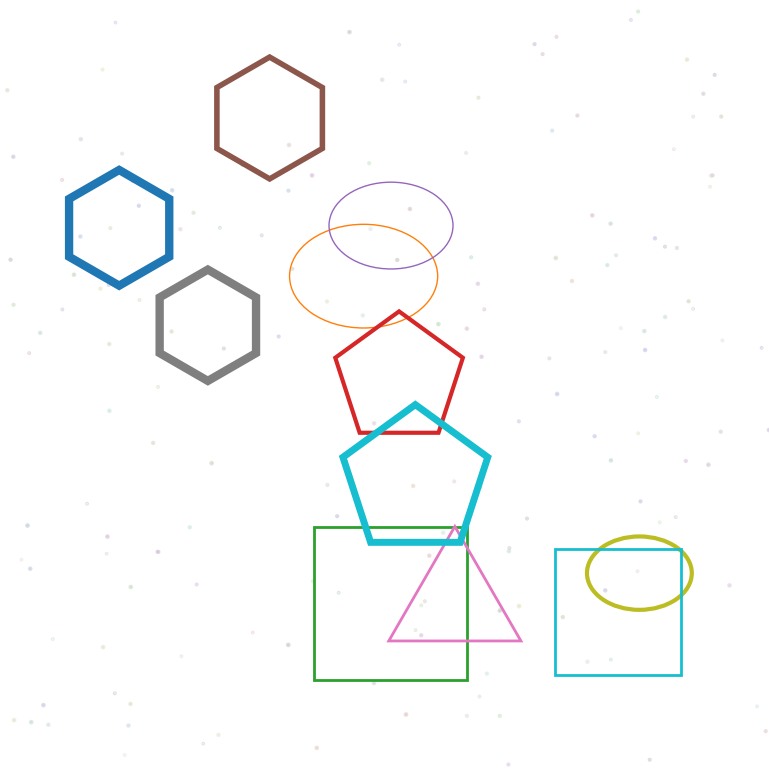[{"shape": "hexagon", "thickness": 3, "radius": 0.38, "center": [0.155, 0.704]}, {"shape": "oval", "thickness": 0.5, "radius": 0.48, "center": [0.472, 0.641]}, {"shape": "square", "thickness": 1, "radius": 0.5, "center": [0.507, 0.216]}, {"shape": "pentagon", "thickness": 1.5, "radius": 0.44, "center": [0.518, 0.508]}, {"shape": "oval", "thickness": 0.5, "radius": 0.4, "center": [0.508, 0.707]}, {"shape": "hexagon", "thickness": 2, "radius": 0.4, "center": [0.35, 0.847]}, {"shape": "triangle", "thickness": 1, "radius": 0.5, "center": [0.591, 0.217]}, {"shape": "hexagon", "thickness": 3, "radius": 0.36, "center": [0.27, 0.578]}, {"shape": "oval", "thickness": 1.5, "radius": 0.34, "center": [0.83, 0.256]}, {"shape": "pentagon", "thickness": 2.5, "radius": 0.49, "center": [0.539, 0.376]}, {"shape": "square", "thickness": 1, "radius": 0.41, "center": [0.803, 0.206]}]